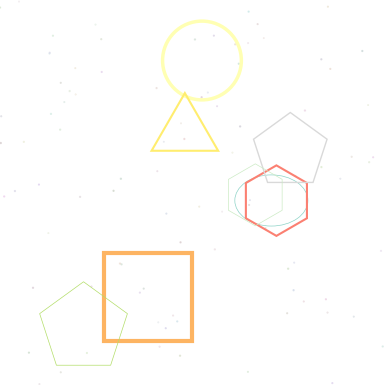[{"shape": "oval", "thickness": 0.5, "radius": 0.47, "center": [0.705, 0.479]}, {"shape": "circle", "thickness": 2.5, "radius": 0.51, "center": [0.525, 0.843]}, {"shape": "hexagon", "thickness": 1.5, "radius": 0.46, "center": [0.718, 0.479]}, {"shape": "square", "thickness": 3, "radius": 0.57, "center": [0.384, 0.228]}, {"shape": "pentagon", "thickness": 0.5, "radius": 0.6, "center": [0.217, 0.148]}, {"shape": "pentagon", "thickness": 1, "radius": 0.5, "center": [0.754, 0.607]}, {"shape": "hexagon", "thickness": 0.5, "radius": 0.4, "center": [0.663, 0.494]}, {"shape": "triangle", "thickness": 1.5, "radius": 0.5, "center": [0.48, 0.658]}]